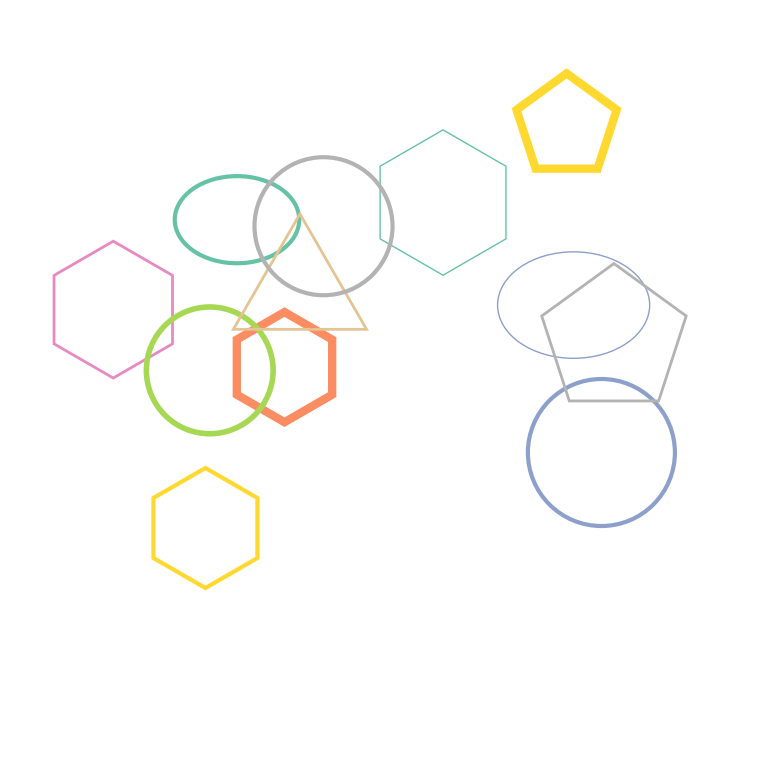[{"shape": "hexagon", "thickness": 0.5, "radius": 0.47, "center": [0.575, 0.737]}, {"shape": "oval", "thickness": 1.5, "radius": 0.4, "center": [0.308, 0.715]}, {"shape": "hexagon", "thickness": 3, "radius": 0.36, "center": [0.369, 0.523]}, {"shape": "circle", "thickness": 1.5, "radius": 0.48, "center": [0.781, 0.412]}, {"shape": "oval", "thickness": 0.5, "radius": 0.49, "center": [0.745, 0.604]}, {"shape": "hexagon", "thickness": 1, "radius": 0.44, "center": [0.147, 0.598]}, {"shape": "circle", "thickness": 2, "radius": 0.41, "center": [0.272, 0.519]}, {"shape": "hexagon", "thickness": 1.5, "radius": 0.39, "center": [0.267, 0.314]}, {"shape": "pentagon", "thickness": 3, "radius": 0.34, "center": [0.736, 0.836]}, {"shape": "triangle", "thickness": 1, "radius": 0.5, "center": [0.39, 0.622]}, {"shape": "pentagon", "thickness": 1, "radius": 0.49, "center": [0.797, 0.559]}, {"shape": "circle", "thickness": 1.5, "radius": 0.45, "center": [0.42, 0.706]}]